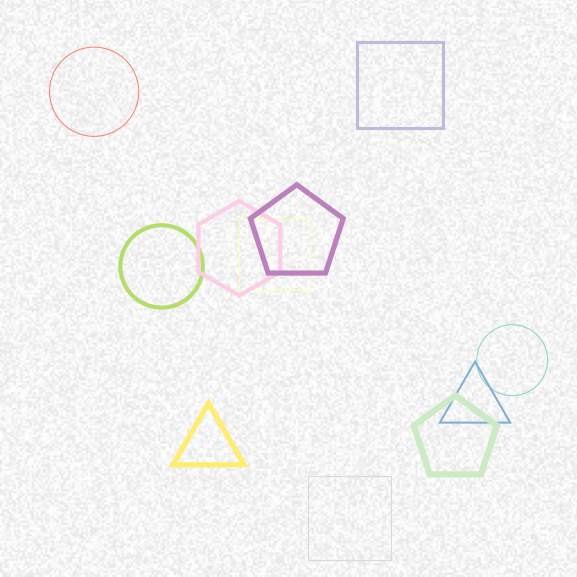[{"shape": "circle", "thickness": 0.5, "radius": 0.31, "center": [0.887, 0.375]}, {"shape": "square", "thickness": 0.5, "radius": 0.31, "center": [0.475, 0.558]}, {"shape": "square", "thickness": 1.5, "radius": 0.37, "center": [0.692, 0.852]}, {"shape": "circle", "thickness": 0.5, "radius": 0.39, "center": [0.163, 0.84]}, {"shape": "triangle", "thickness": 1, "radius": 0.35, "center": [0.823, 0.303]}, {"shape": "circle", "thickness": 2, "radius": 0.36, "center": [0.28, 0.538]}, {"shape": "hexagon", "thickness": 2, "radius": 0.41, "center": [0.414, 0.569]}, {"shape": "square", "thickness": 0.5, "radius": 0.36, "center": [0.605, 0.102]}, {"shape": "pentagon", "thickness": 2.5, "radius": 0.42, "center": [0.514, 0.595]}, {"shape": "pentagon", "thickness": 3, "radius": 0.38, "center": [0.789, 0.239]}, {"shape": "triangle", "thickness": 2.5, "radius": 0.36, "center": [0.361, 0.23]}]